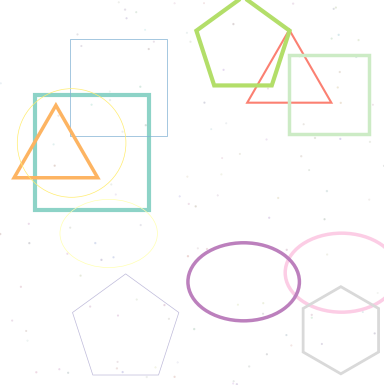[{"shape": "square", "thickness": 3, "radius": 0.74, "center": [0.24, 0.604]}, {"shape": "oval", "thickness": 0.5, "radius": 0.63, "center": [0.282, 0.394]}, {"shape": "pentagon", "thickness": 0.5, "radius": 0.73, "center": [0.326, 0.143]}, {"shape": "triangle", "thickness": 1.5, "radius": 0.63, "center": [0.751, 0.796]}, {"shape": "square", "thickness": 0.5, "radius": 0.63, "center": [0.307, 0.773]}, {"shape": "triangle", "thickness": 2.5, "radius": 0.63, "center": [0.145, 0.601]}, {"shape": "pentagon", "thickness": 3, "radius": 0.64, "center": [0.631, 0.881]}, {"shape": "oval", "thickness": 2.5, "radius": 0.73, "center": [0.887, 0.292]}, {"shape": "hexagon", "thickness": 2, "radius": 0.57, "center": [0.885, 0.142]}, {"shape": "oval", "thickness": 2.5, "radius": 0.72, "center": [0.633, 0.268]}, {"shape": "square", "thickness": 2.5, "radius": 0.52, "center": [0.855, 0.754]}, {"shape": "circle", "thickness": 0.5, "radius": 0.71, "center": [0.186, 0.629]}]